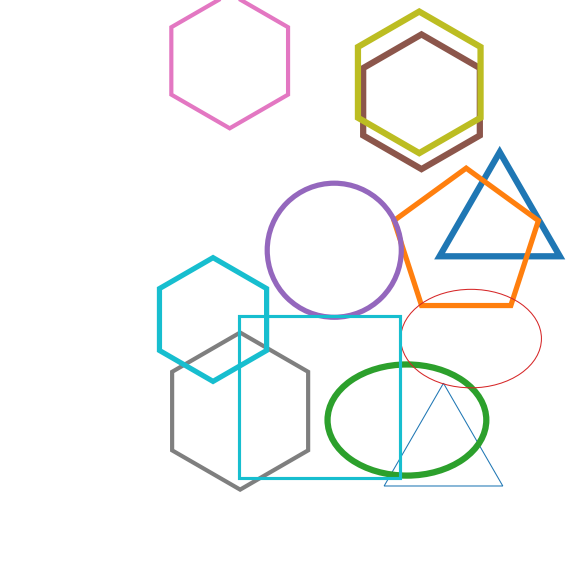[{"shape": "triangle", "thickness": 0.5, "radius": 0.59, "center": [0.768, 0.217]}, {"shape": "triangle", "thickness": 3, "radius": 0.6, "center": [0.865, 0.615]}, {"shape": "pentagon", "thickness": 2.5, "radius": 0.66, "center": [0.807, 0.576]}, {"shape": "oval", "thickness": 3, "radius": 0.69, "center": [0.705, 0.272]}, {"shape": "oval", "thickness": 0.5, "radius": 0.61, "center": [0.816, 0.413]}, {"shape": "circle", "thickness": 2.5, "radius": 0.58, "center": [0.579, 0.566]}, {"shape": "hexagon", "thickness": 3, "radius": 0.58, "center": [0.73, 0.823]}, {"shape": "hexagon", "thickness": 2, "radius": 0.58, "center": [0.398, 0.894]}, {"shape": "hexagon", "thickness": 2, "radius": 0.68, "center": [0.416, 0.287]}, {"shape": "hexagon", "thickness": 3, "radius": 0.61, "center": [0.726, 0.857]}, {"shape": "hexagon", "thickness": 2.5, "radius": 0.54, "center": [0.369, 0.446]}, {"shape": "square", "thickness": 1.5, "radius": 0.7, "center": [0.554, 0.312]}]